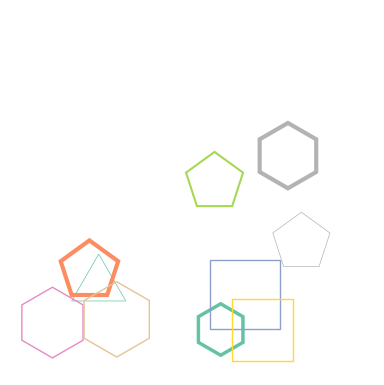[{"shape": "triangle", "thickness": 0.5, "radius": 0.41, "center": [0.256, 0.259]}, {"shape": "hexagon", "thickness": 2.5, "radius": 0.33, "center": [0.573, 0.144]}, {"shape": "pentagon", "thickness": 3, "radius": 0.39, "center": [0.232, 0.297]}, {"shape": "square", "thickness": 1, "radius": 0.45, "center": [0.636, 0.235]}, {"shape": "hexagon", "thickness": 1, "radius": 0.46, "center": [0.136, 0.162]}, {"shape": "pentagon", "thickness": 1.5, "radius": 0.39, "center": [0.557, 0.528]}, {"shape": "square", "thickness": 1, "radius": 0.4, "center": [0.682, 0.143]}, {"shape": "hexagon", "thickness": 1, "radius": 0.49, "center": [0.303, 0.17]}, {"shape": "hexagon", "thickness": 3, "radius": 0.42, "center": [0.748, 0.596]}, {"shape": "pentagon", "thickness": 0.5, "radius": 0.39, "center": [0.783, 0.371]}]